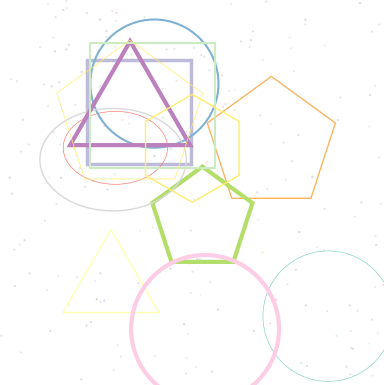[{"shape": "circle", "thickness": 0.5, "radius": 0.85, "center": [0.852, 0.179]}, {"shape": "triangle", "thickness": 1, "radius": 0.72, "center": [0.288, 0.26]}, {"shape": "square", "thickness": 2.5, "radius": 0.68, "center": [0.362, 0.71]}, {"shape": "oval", "thickness": 0.5, "radius": 0.68, "center": [0.3, 0.616]}, {"shape": "circle", "thickness": 1.5, "radius": 0.83, "center": [0.401, 0.783]}, {"shape": "pentagon", "thickness": 1, "radius": 0.87, "center": [0.705, 0.626]}, {"shape": "pentagon", "thickness": 3, "radius": 0.68, "center": [0.526, 0.43]}, {"shape": "circle", "thickness": 3, "radius": 0.96, "center": [0.533, 0.146]}, {"shape": "oval", "thickness": 1, "radius": 0.95, "center": [0.294, 0.585]}, {"shape": "triangle", "thickness": 3, "radius": 0.9, "center": [0.338, 0.713]}, {"shape": "square", "thickness": 1.5, "radius": 0.81, "center": [0.397, 0.725]}, {"shape": "hexagon", "thickness": 1, "radius": 0.7, "center": [0.499, 0.615]}, {"shape": "pentagon", "thickness": 0.5, "radius": 1.0, "center": [0.337, 0.696]}]